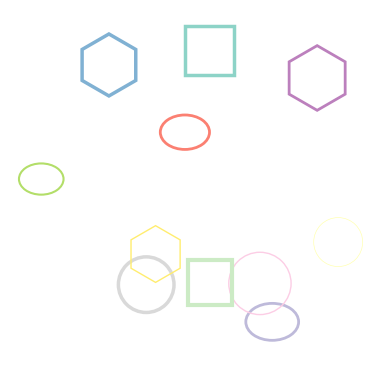[{"shape": "square", "thickness": 2.5, "radius": 0.32, "center": [0.545, 0.869]}, {"shape": "circle", "thickness": 0.5, "radius": 0.32, "center": [0.878, 0.371]}, {"shape": "oval", "thickness": 2, "radius": 0.34, "center": [0.707, 0.164]}, {"shape": "oval", "thickness": 2, "radius": 0.32, "center": [0.48, 0.657]}, {"shape": "hexagon", "thickness": 2.5, "radius": 0.4, "center": [0.283, 0.831]}, {"shape": "oval", "thickness": 1.5, "radius": 0.29, "center": [0.107, 0.535]}, {"shape": "circle", "thickness": 1, "radius": 0.4, "center": [0.675, 0.264]}, {"shape": "circle", "thickness": 2.5, "radius": 0.36, "center": [0.38, 0.261]}, {"shape": "hexagon", "thickness": 2, "radius": 0.42, "center": [0.824, 0.797]}, {"shape": "square", "thickness": 3, "radius": 0.29, "center": [0.546, 0.266]}, {"shape": "hexagon", "thickness": 1, "radius": 0.37, "center": [0.404, 0.34]}]